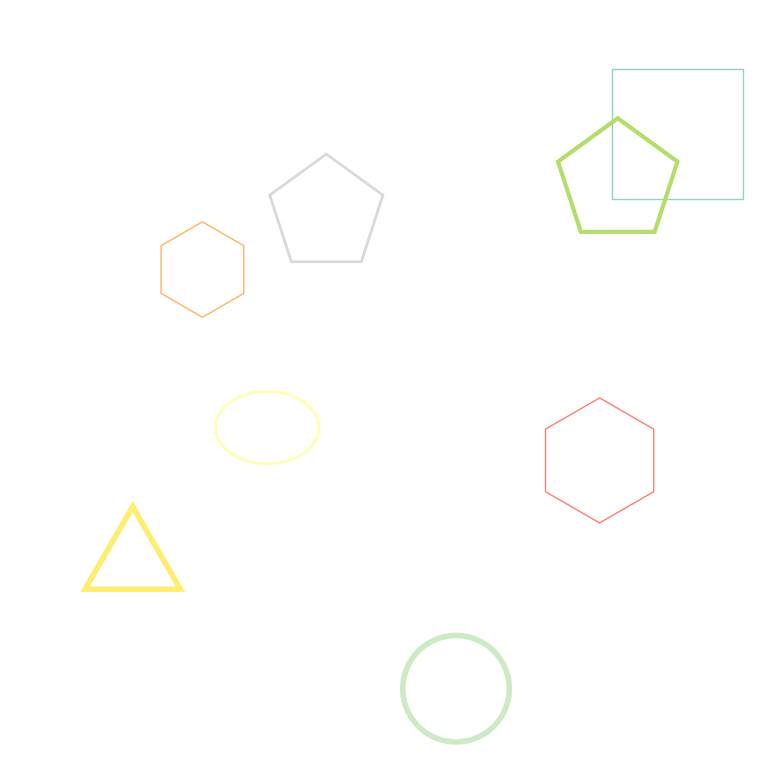[{"shape": "square", "thickness": 0.5, "radius": 0.42, "center": [0.88, 0.826]}, {"shape": "oval", "thickness": 1, "radius": 0.34, "center": [0.347, 0.445]}, {"shape": "hexagon", "thickness": 0.5, "radius": 0.41, "center": [0.779, 0.402]}, {"shape": "hexagon", "thickness": 0.5, "radius": 0.31, "center": [0.263, 0.65]}, {"shape": "pentagon", "thickness": 1.5, "radius": 0.41, "center": [0.802, 0.765]}, {"shape": "pentagon", "thickness": 1, "radius": 0.39, "center": [0.424, 0.723]}, {"shape": "circle", "thickness": 2, "radius": 0.35, "center": [0.592, 0.106]}, {"shape": "triangle", "thickness": 2, "radius": 0.36, "center": [0.172, 0.271]}]